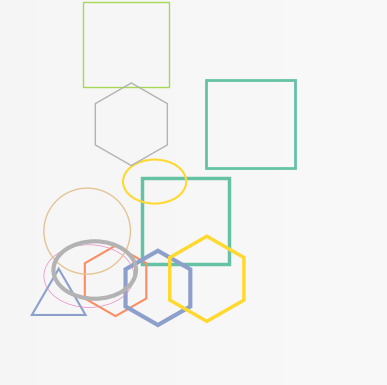[{"shape": "square", "thickness": 2, "radius": 0.57, "center": [0.647, 0.678]}, {"shape": "square", "thickness": 2.5, "radius": 0.56, "center": [0.479, 0.426]}, {"shape": "hexagon", "thickness": 1.5, "radius": 0.46, "center": [0.298, 0.27]}, {"shape": "triangle", "thickness": 1.5, "radius": 0.4, "center": [0.152, 0.222]}, {"shape": "hexagon", "thickness": 3, "radius": 0.48, "center": [0.408, 0.252]}, {"shape": "oval", "thickness": 0.5, "radius": 0.58, "center": [0.23, 0.283]}, {"shape": "square", "thickness": 1, "radius": 0.55, "center": [0.325, 0.883]}, {"shape": "oval", "thickness": 1.5, "radius": 0.41, "center": [0.399, 0.528]}, {"shape": "hexagon", "thickness": 2.5, "radius": 0.55, "center": [0.534, 0.276]}, {"shape": "circle", "thickness": 1, "radius": 0.56, "center": [0.225, 0.4]}, {"shape": "oval", "thickness": 3, "radius": 0.53, "center": [0.244, 0.299]}, {"shape": "hexagon", "thickness": 1, "radius": 0.54, "center": [0.339, 0.677]}]